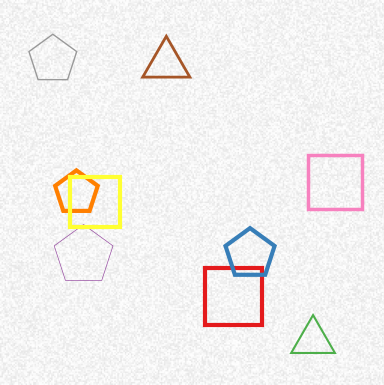[{"shape": "square", "thickness": 3, "radius": 0.37, "center": [0.607, 0.229]}, {"shape": "pentagon", "thickness": 3, "radius": 0.34, "center": [0.649, 0.34]}, {"shape": "triangle", "thickness": 1.5, "radius": 0.33, "center": [0.813, 0.116]}, {"shape": "pentagon", "thickness": 0.5, "radius": 0.4, "center": [0.217, 0.337]}, {"shape": "pentagon", "thickness": 3, "radius": 0.29, "center": [0.199, 0.499]}, {"shape": "square", "thickness": 3, "radius": 0.32, "center": [0.246, 0.475]}, {"shape": "triangle", "thickness": 2, "radius": 0.35, "center": [0.432, 0.835]}, {"shape": "square", "thickness": 2.5, "radius": 0.35, "center": [0.87, 0.527]}, {"shape": "pentagon", "thickness": 1, "radius": 0.33, "center": [0.137, 0.846]}]